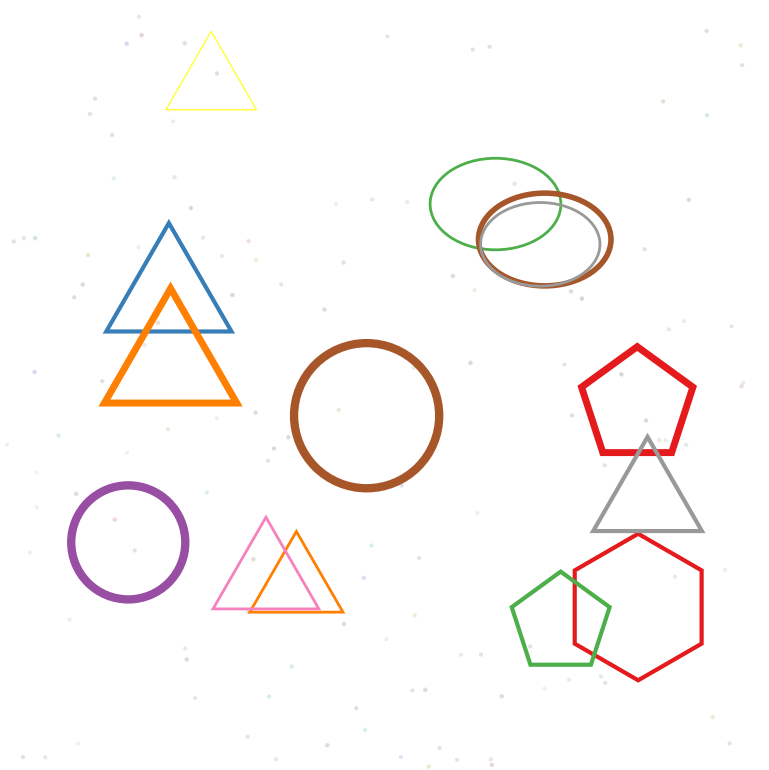[{"shape": "hexagon", "thickness": 1.5, "radius": 0.48, "center": [0.829, 0.212]}, {"shape": "pentagon", "thickness": 2.5, "radius": 0.38, "center": [0.828, 0.474]}, {"shape": "triangle", "thickness": 1.5, "radius": 0.47, "center": [0.219, 0.616]}, {"shape": "pentagon", "thickness": 1.5, "radius": 0.33, "center": [0.728, 0.191]}, {"shape": "oval", "thickness": 1, "radius": 0.42, "center": [0.644, 0.735]}, {"shape": "circle", "thickness": 3, "radius": 0.37, "center": [0.167, 0.296]}, {"shape": "triangle", "thickness": 1, "radius": 0.35, "center": [0.385, 0.24]}, {"shape": "triangle", "thickness": 2.5, "radius": 0.5, "center": [0.222, 0.526]}, {"shape": "triangle", "thickness": 0.5, "radius": 0.34, "center": [0.274, 0.891]}, {"shape": "circle", "thickness": 3, "radius": 0.47, "center": [0.476, 0.46]}, {"shape": "oval", "thickness": 2, "radius": 0.43, "center": [0.707, 0.689]}, {"shape": "triangle", "thickness": 1, "radius": 0.4, "center": [0.345, 0.249]}, {"shape": "triangle", "thickness": 1.5, "radius": 0.41, "center": [0.841, 0.351]}, {"shape": "oval", "thickness": 1, "radius": 0.39, "center": [0.702, 0.683]}]